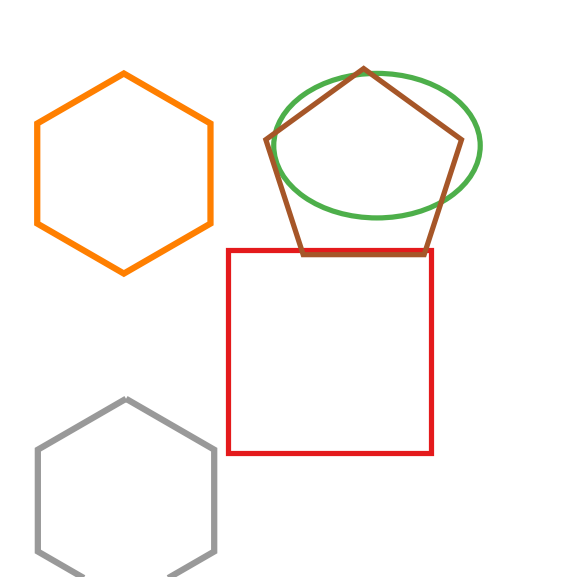[{"shape": "square", "thickness": 2.5, "radius": 0.88, "center": [0.57, 0.39]}, {"shape": "oval", "thickness": 2.5, "radius": 0.89, "center": [0.653, 0.747]}, {"shape": "hexagon", "thickness": 3, "radius": 0.87, "center": [0.214, 0.699]}, {"shape": "pentagon", "thickness": 2.5, "radius": 0.89, "center": [0.63, 0.702]}, {"shape": "hexagon", "thickness": 3, "radius": 0.88, "center": [0.218, 0.132]}]